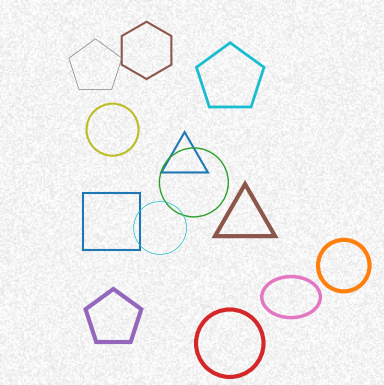[{"shape": "triangle", "thickness": 1.5, "radius": 0.35, "center": [0.48, 0.587]}, {"shape": "square", "thickness": 1.5, "radius": 0.37, "center": [0.29, 0.424]}, {"shape": "circle", "thickness": 3, "radius": 0.33, "center": [0.893, 0.31]}, {"shape": "circle", "thickness": 1, "radius": 0.45, "center": [0.504, 0.526]}, {"shape": "circle", "thickness": 3, "radius": 0.44, "center": [0.597, 0.108]}, {"shape": "pentagon", "thickness": 3, "radius": 0.38, "center": [0.295, 0.173]}, {"shape": "triangle", "thickness": 3, "radius": 0.45, "center": [0.636, 0.432]}, {"shape": "hexagon", "thickness": 1.5, "radius": 0.37, "center": [0.381, 0.869]}, {"shape": "oval", "thickness": 2.5, "radius": 0.38, "center": [0.756, 0.228]}, {"shape": "pentagon", "thickness": 0.5, "radius": 0.36, "center": [0.248, 0.827]}, {"shape": "circle", "thickness": 1.5, "radius": 0.34, "center": [0.292, 0.663]}, {"shape": "circle", "thickness": 0.5, "radius": 0.34, "center": [0.416, 0.408]}, {"shape": "pentagon", "thickness": 2, "radius": 0.46, "center": [0.598, 0.797]}]